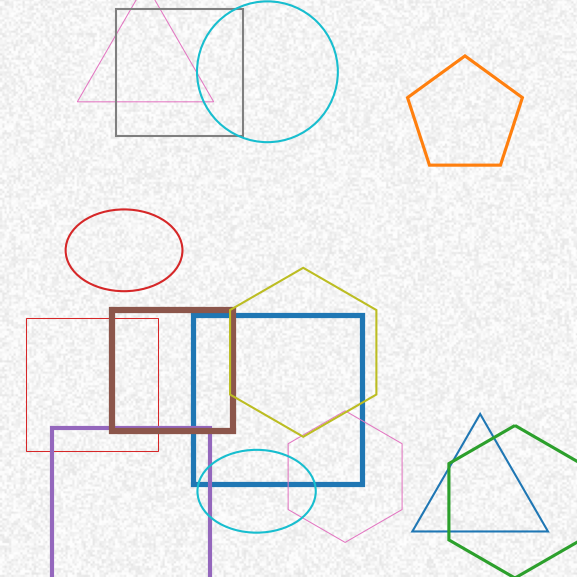[{"shape": "square", "thickness": 2.5, "radius": 0.73, "center": [0.481, 0.308]}, {"shape": "triangle", "thickness": 1, "radius": 0.68, "center": [0.831, 0.147]}, {"shape": "pentagon", "thickness": 1.5, "radius": 0.52, "center": [0.805, 0.798]}, {"shape": "hexagon", "thickness": 1.5, "radius": 0.66, "center": [0.892, 0.13]}, {"shape": "square", "thickness": 0.5, "radius": 0.57, "center": [0.159, 0.333]}, {"shape": "oval", "thickness": 1, "radius": 0.51, "center": [0.215, 0.566]}, {"shape": "square", "thickness": 2, "radius": 0.68, "center": [0.227, 0.121]}, {"shape": "square", "thickness": 3, "radius": 0.52, "center": [0.299, 0.358]}, {"shape": "triangle", "thickness": 0.5, "radius": 0.68, "center": [0.252, 0.891]}, {"shape": "hexagon", "thickness": 0.5, "radius": 0.57, "center": [0.598, 0.174]}, {"shape": "square", "thickness": 1, "radius": 0.55, "center": [0.311, 0.873]}, {"shape": "hexagon", "thickness": 1, "radius": 0.73, "center": [0.525, 0.389]}, {"shape": "oval", "thickness": 1, "radius": 0.51, "center": [0.444, 0.148]}, {"shape": "circle", "thickness": 1, "radius": 0.61, "center": [0.463, 0.875]}]